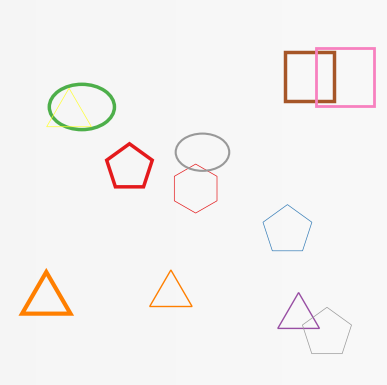[{"shape": "pentagon", "thickness": 2.5, "radius": 0.31, "center": [0.334, 0.565]}, {"shape": "hexagon", "thickness": 0.5, "radius": 0.32, "center": [0.505, 0.51]}, {"shape": "pentagon", "thickness": 0.5, "radius": 0.33, "center": [0.742, 0.402]}, {"shape": "oval", "thickness": 2.5, "radius": 0.42, "center": [0.211, 0.722]}, {"shape": "triangle", "thickness": 1, "radius": 0.31, "center": [0.771, 0.178]}, {"shape": "triangle", "thickness": 1, "radius": 0.32, "center": [0.441, 0.236]}, {"shape": "triangle", "thickness": 3, "radius": 0.36, "center": [0.119, 0.221]}, {"shape": "triangle", "thickness": 0.5, "radius": 0.33, "center": [0.178, 0.704]}, {"shape": "square", "thickness": 2.5, "radius": 0.31, "center": [0.8, 0.801]}, {"shape": "square", "thickness": 2, "radius": 0.38, "center": [0.89, 0.799]}, {"shape": "oval", "thickness": 1.5, "radius": 0.35, "center": [0.522, 0.605]}, {"shape": "pentagon", "thickness": 0.5, "radius": 0.33, "center": [0.844, 0.135]}]